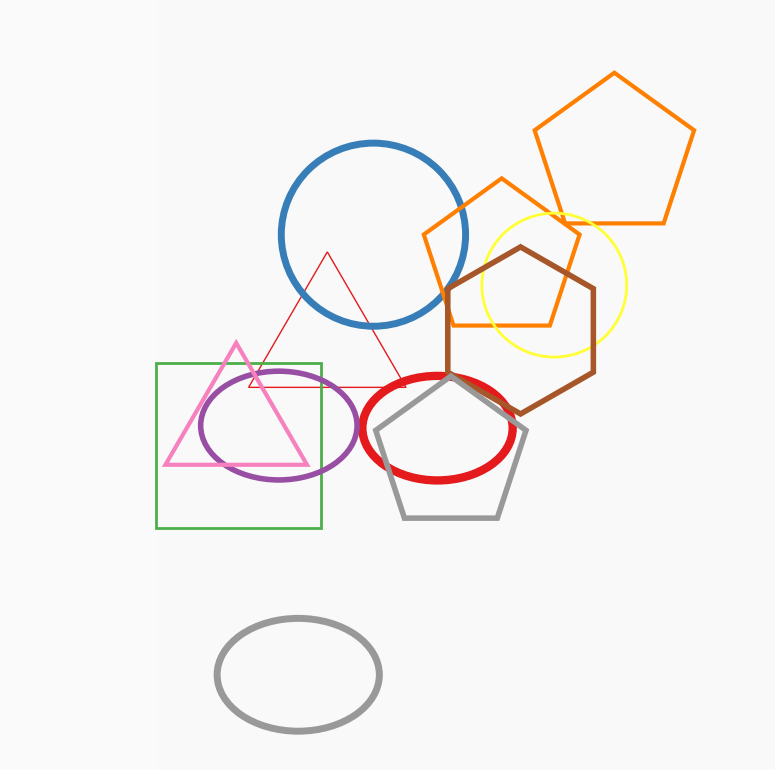[{"shape": "triangle", "thickness": 0.5, "radius": 0.59, "center": [0.422, 0.556]}, {"shape": "oval", "thickness": 3, "radius": 0.48, "center": [0.565, 0.444]}, {"shape": "circle", "thickness": 2.5, "radius": 0.59, "center": [0.482, 0.695]}, {"shape": "square", "thickness": 1, "radius": 0.53, "center": [0.308, 0.421]}, {"shape": "oval", "thickness": 2, "radius": 0.5, "center": [0.36, 0.447]}, {"shape": "pentagon", "thickness": 1.5, "radius": 0.54, "center": [0.793, 0.797]}, {"shape": "pentagon", "thickness": 1.5, "radius": 0.53, "center": [0.647, 0.663]}, {"shape": "circle", "thickness": 1, "radius": 0.47, "center": [0.715, 0.63]}, {"shape": "hexagon", "thickness": 2, "radius": 0.54, "center": [0.672, 0.571]}, {"shape": "triangle", "thickness": 1.5, "radius": 0.53, "center": [0.305, 0.449]}, {"shape": "oval", "thickness": 2.5, "radius": 0.52, "center": [0.385, 0.124]}, {"shape": "pentagon", "thickness": 2, "radius": 0.51, "center": [0.582, 0.41]}]